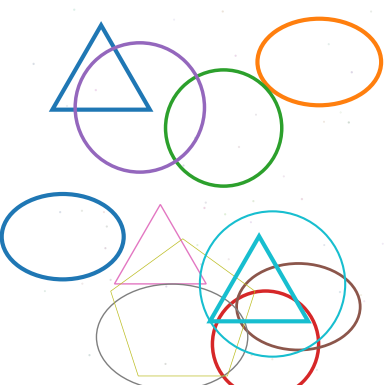[{"shape": "triangle", "thickness": 3, "radius": 0.73, "center": [0.263, 0.788]}, {"shape": "oval", "thickness": 3, "radius": 0.79, "center": [0.163, 0.385]}, {"shape": "oval", "thickness": 3, "radius": 0.8, "center": [0.829, 0.839]}, {"shape": "circle", "thickness": 2.5, "radius": 0.75, "center": [0.581, 0.668]}, {"shape": "circle", "thickness": 2.5, "radius": 0.69, "center": [0.69, 0.106]}, {"shape": "circle", "thickness": 2.5, "radius": 0.84, "center": [0.363, 0.721]}, {"shape": "oval", "thickness": 2, "radius": 0.8, "center": [0.775, 0.203]}, {"shape": "triangle", "thickness": 1, "radius": 0.69, "center": [0.416, 0.331]}, {"shape": "oval", "thickness": 1, "radius": 0.98, "center": [0.447, 0.125]}, {"shape": "pentagon", "thickness": 0.5, "radius": 0.98, "center": [0.475, 0.183]}, {"shape": "triangle", "thickness": 3, "radius": 0.74, "center": [0.673, 0.239]}, {"shape": "circle", "thickness": 1.5, "radius": 0.94, "center": [0.708, 0.262]}]